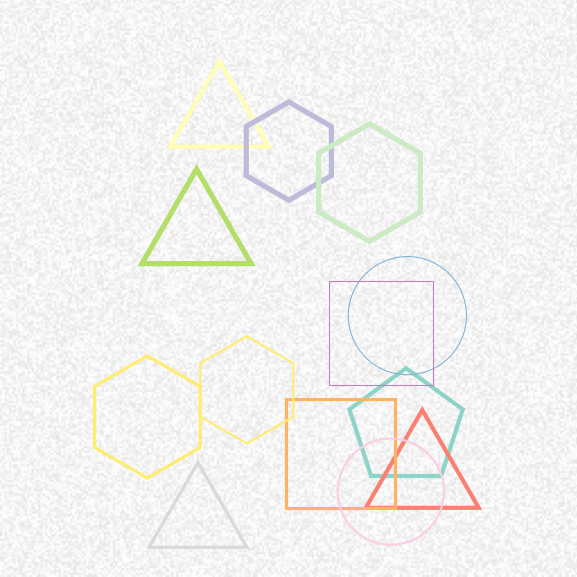[{"shape": "pentagon", "thickness": 2, "radius": 0.52, "center": [0.703, 0.258]}, {"shape": "triangle", "thickness": 2, "radius": 0.49, "center": [0.38, 0.794]}, {"shape": "hexagon", "thickness": 2.5, "radius": 0.43, "center": [0.5, 0.737]}, {"shape": "triangle", "thickness": 2, "radius": 0.56, "center": [0.731, 0.176]}, {"shape": "circle", "thickness": 0.5, "radius": 0.51, "center": [0.705, 0.453]}, {"shape": "square", "thickness": 1.5, "radius": 0.47, "center": [0.589, 0.213]}, {"shape": "triangle", "thickness": 2.5, "radius": 0.55, "center": [0.34, 0.597]}, {"shape": "circle", "thickness": 1, "radius": 0.46, "center": [0.677, 0.148]}, {"shape": "triangle", "thickness": 1.5, "radius": 0.49, "center": [0.343, 0.1]}, {"shape": "square", "thickness": 0.5, "radius": 0.45, "center": [0.66, 0.423]}, {"shape": "hexagon", "thickness": 2.5, "radius": 0.51, "center": [0.64, 0.683]}, {"shape": "hexagon", "thickness": 1.5, "radius": 0.53, "center": [0.255, 0.277]}, {"shape": "hexagon", "thickness": 1, "radius": 0.46, "center": [0.427, 0.324]}]